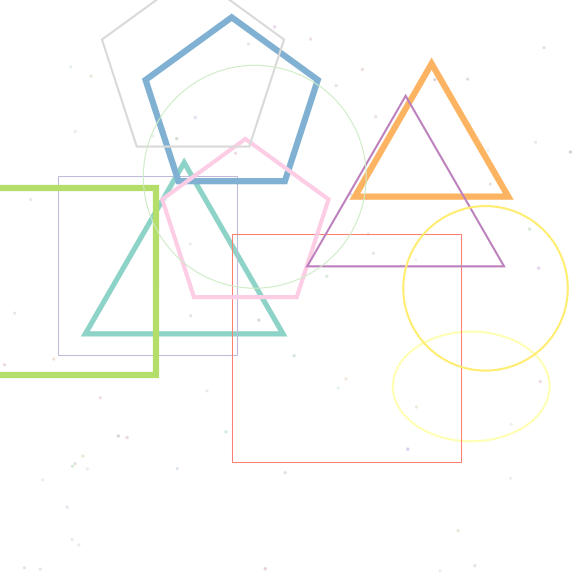[{"shape": "triangle", "thickness": 2.5, "radius": 0.99, "center": [0.319, 0.52]}, {"shape": "oval", "thickness": 1, "radius": 0.68, "center": [0.816, 0.33]}, {"shape": "square", "thickness": 0.5, "radius": 0.77, "center": [0.255, 0.539]}, {"shape": "square", "thickness": 0.5, "radius": 0.99, "center": [0.6, 0.397]}, {"shape": "pentagon", "thickness": 3, "radius": 0.78, "center": [0.401, 0.812]}, {"shape": "triangle", "thickness": 3, "radius": 0.77, "center": [0.747, 0.735]}, {"shape": "square", "thickness": 3, "radius": 0.81, "center": [0.109, 0.511]}, {"shape": "pentagon", "thickness": 2, "radius": 0.76, "center": [0.425, 0.607]}, {"shape": "pentagon", "thickness": 1, "radius": 0.83, "center": [0.334, 0.879]}, {"shape": "triangle", "thickness": 1, "radius": 0.98, "center": [0.702, 0.636]}, {"shape": "circle", "thickness": 0.5, "radius": 0.97, "center": [0.441, 0.693]}, {"shape": "circle", "thickness": 1, "radius": 0.71, "center": [0.841, 0.5]}]